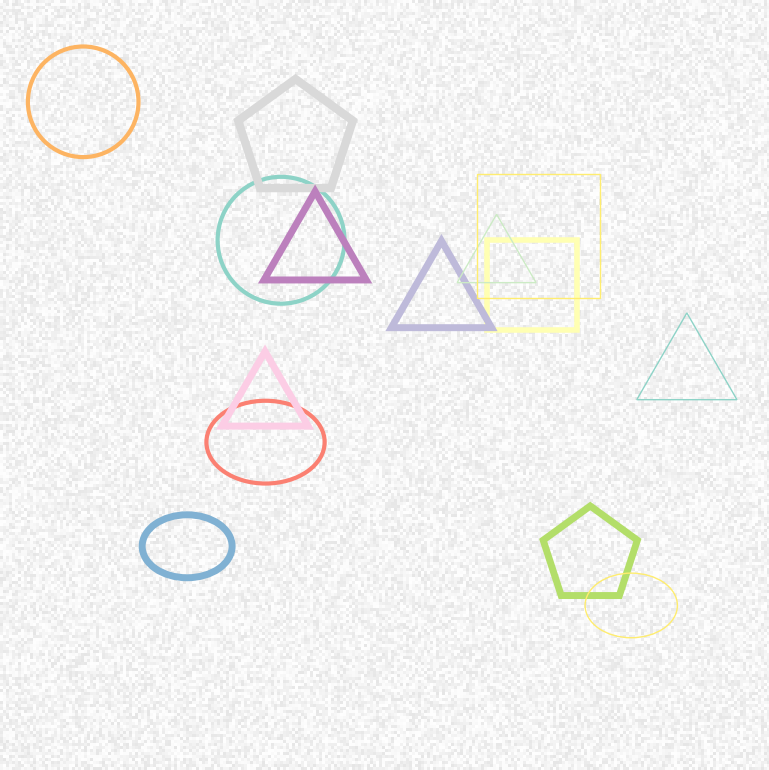[{"shape": "triangle", "thickness": 0.5, "radius": 0.38, "center": [0.892, 0.519]}, {"shape": "circle", "thickness": 1.5, "radius": 0.41, "center": [0.365, 0.688]}, {"shape": "square", "thickness": 2, "radius": 0.29, "center": [0.691, 0.63]}, {"shape": "triangle", "thickness": 2.5, "radius": 0.38, "center": [0.573, 0.612]}, {"shape": "oval", "thickness": 1.5, "radius": 0.38, "center": [0.345, 0.426]}, {"shape": "oval", "thickness": 2.5, "radius": 0.29, "center": [0.243, 0.291]}, {"shape": "circle", "thickness": 1.5, "radius": 0.36, "center": [0.108, 0.868]}, {"shape": "pentagon", "thickness": 2.5, "radius": 0.32, "center": [0.767, 0.279]}, {"shape": "triangle", "thickness": 2.5, "radius": 0.32, "center": [0.344, 0.479]}, {"shape": "pentagon", "thickness": 3, "radius": 0.39, "center": [0.384, 0.819]}, {"shape": "triangle", "thickness": 2.5, "radius": 0.38, "center": [0.409, 0.675]}, {"shape": "triangle", "thickness": 0.5, "radius": 0.3, "center": [0.645, 0.663]}, {"shape": "oval", "thickness": 0.5, "radius": 0.3, "center": [0.82, 0.214]}, {"shape": "square", "thickness": 0.5, "radius": 0.4, "center": [0.699, 0.694]}]